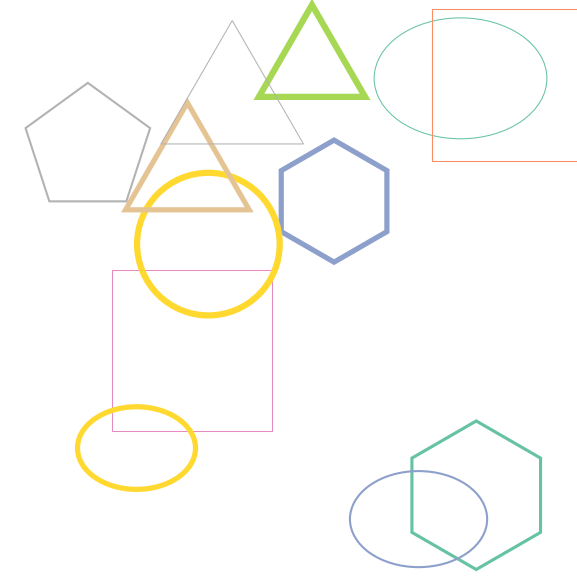[{"shape": "hexagon", "thickness": 1.5, "radius": 0.64, "center": [0.825, 0.142]}, {"shape": "oval", "thickness": 0.5, "radius": 0.75, "center": [0.797, 0.863]}, {"shape": "square", "thickness": 0.5, "radius": 0.66, "center": [0.88, 0.852]}, {"shape": "oval", "thickness": 1, "radius": 0.59, "center": [0.725, 0.1]}, {"shape": "hexagon", "thickness": 2.5, "radius": 0.53, "center": [0.578, 0.651]}, {"shape": "square", "thickness": 0.5, "radius": 0.69, "center": [0.332, 0.392]}, {"shape": "triangle", "thickness": 3, "radius": 0.53, "center": [0.54, 0.884]}, {"shape": "oval", "thickness": 2.5, "radius": 0.51, "center": [0.236, 0.223]}, {"shape": "circle", "thickness": 3, "radius": 0.62, "center": [0.361, 0.576]}, {"shape": "triangle", "thickness": 2.5, "radius": 0.62, "center": [0.324, 0.698]}, {"shape": "pentagon", "thickness": 1, "radius": 0.57, "center": [0.152, 0.742]}, {"shape": "triangle", "thickness": 0.5, "radius": 0.71, "center": [0.402, 0.821]}]